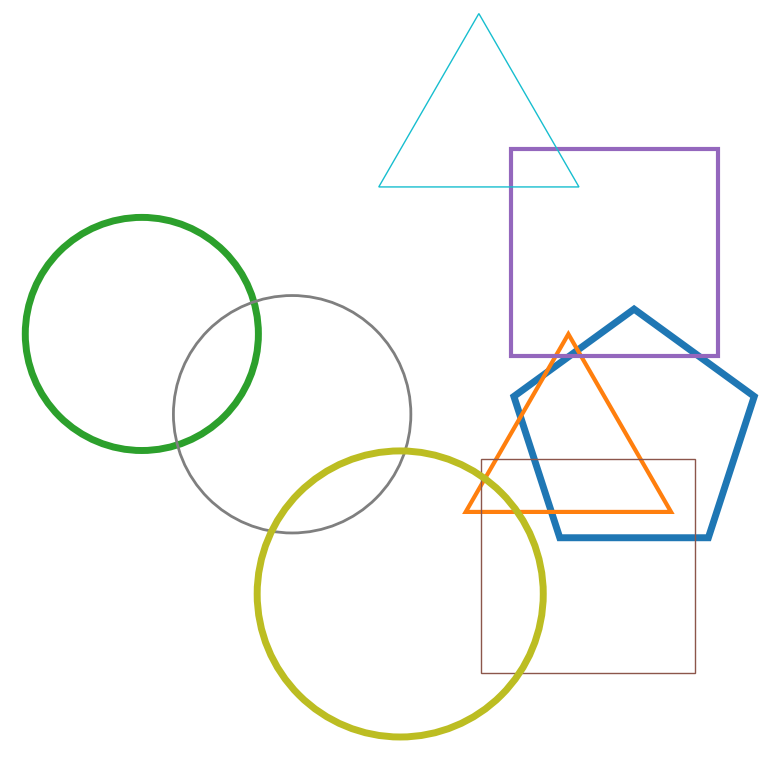[{"shape": "pentagon", "thickness": 2.5, "radius": 0.82, "center": [0.823, 0.434]}, {"shape": "triangle", "thickness": 1.5, "radius": 0.77, "center": [0.738, 0.412]}, {"shape": "circle", "thickness": 2.5, "radius": 0.76, "center": [0.184, 0.566]}, {"shape": "square", "thickness": 1.5, "radius": 0.67, "center": [0.798, 0.672]}, {"shape": "square", "thickness": 0.5, "radius": 0.69, "center": [0.763, 0.264]}, {"shape": "circle", "thickness": 1, "radius": 0.77, "center": [0.379, 0.462]}, {"shape": "circle", "thickness": 2.5, "radius": 0.93, "center": [0.52, 0.229]}, {"shape": "triangle", "thickness": 0.5, "radius": 0.75, "center": [0.622, 0.832]}]